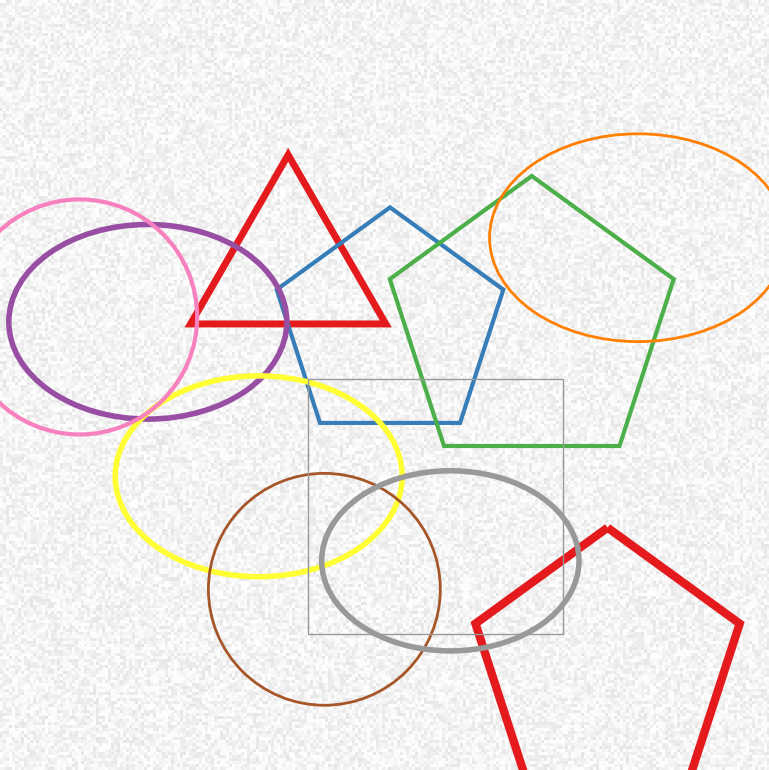[{"shape": "pentagon", "thickness": 3, "radius": 0.9, "center": [0.789, 0.134]}, {"shape": "triangle", "thickness": 2.5, "radius": 0.73, "center": [0.374, 0.652]}, {"shape": "pentagon", "thickness": 1.5, "radius": 0.77, "center": [0.507, 0.576]}, {"shape": "pentagon", "thickness": 1.5, "radius": 0.97, "center": [0.691, 0.578]}, {"shape": "oval", "thickness": 2, "radius": 0.9, "center": [0.192, 0.582]}, {"shape": "oval", "thickness": 1, "radius": 0.96, "center": [0.829, 0.691]}, {"shape": "oval", "thickness": 2, "radius": 0.93, "center": [0.336, 0.381]}, {"shape": "circle", "thickness": 1, "radius": 0.75, "center": [0.421, 0.235]}, {"shape": "circle", "thickness": 1.5, "radius": 0.76, "center": [0.103, 0.588]}, {"shape": "oval", "thickness": 2, "radius": 0.84, "center": [0.585, 0.272]}, {"shape": "square", "thickness": 0.5, "radius": 0.83, "center": [0.565, 0.342]}]